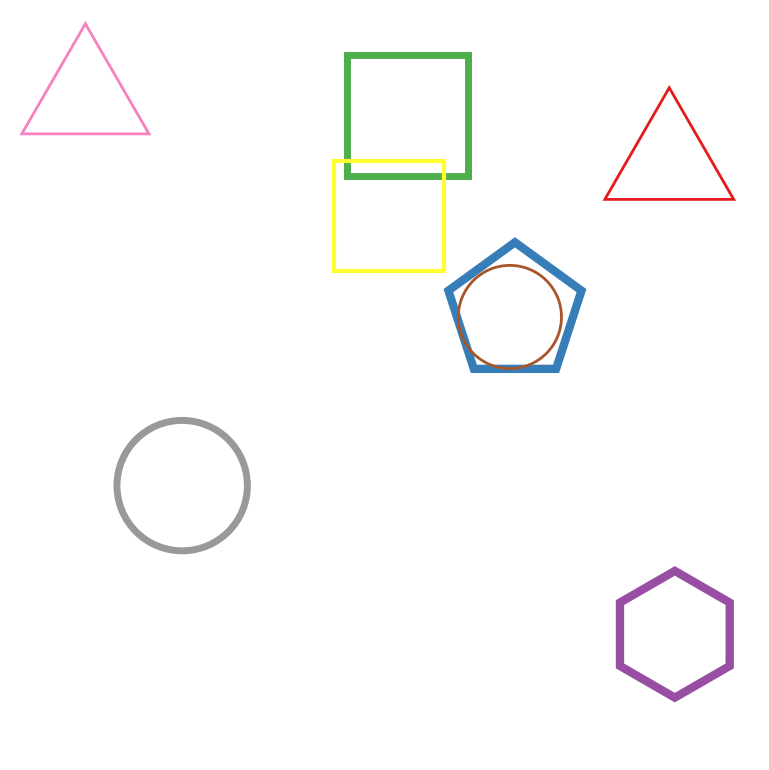[{"shape": "triangle", "thickness": 1, "radius": 0.48, "center": [0.869, 0.789]}, {"shape": "pentagon", "thickness": 3, "radius": 0.45, "center": [0.669, 0.594]}, {"shape": "square", "thickness": 2.5, "radius": 0.4, "center": [0.529, 0.85]}, {"shape": "hexagon", "thickness": 3, "radius": 0.41, "center": [0.876, 0.176]}, {"shape": "square", "thickness": 1.5, "radius": 0.36, "center": [0.505, 0.72]}, {"shape": "circle", "thickness": 1, "radius": 0.34, "center": [0.662, 0.588]}, {"shape": "triangle", "thickness": 1, "radius": 0.48, "center": [0.111, 0.874]}, {"shape": "circle", "thickness": 2.5, "radius": 0.42, "center": [0.237, 0.369]}]